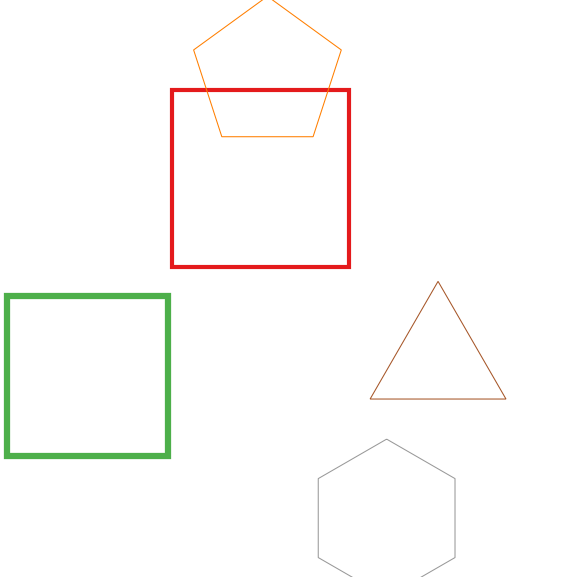[{"shape": "square", "thickness": 2, "radius": 0.77, "center": [0.451, 0.689]}, {"shape": "square", "thickness": 3, "radius": 0.69, "center": [0.152, 0.348]}, {"shape": "pentagon", "thickness": 0.5, "radius": 0.67, "center": [0.463, 0.871]}, {"shape": "triangle", "thickness": 0.5, "radius": 0.68, "center": [0.759, 0.376]}, {"shape": "hexagon", "thickness": 0.5, "radius": 0.68, "center": [0.669, 0.102]}]